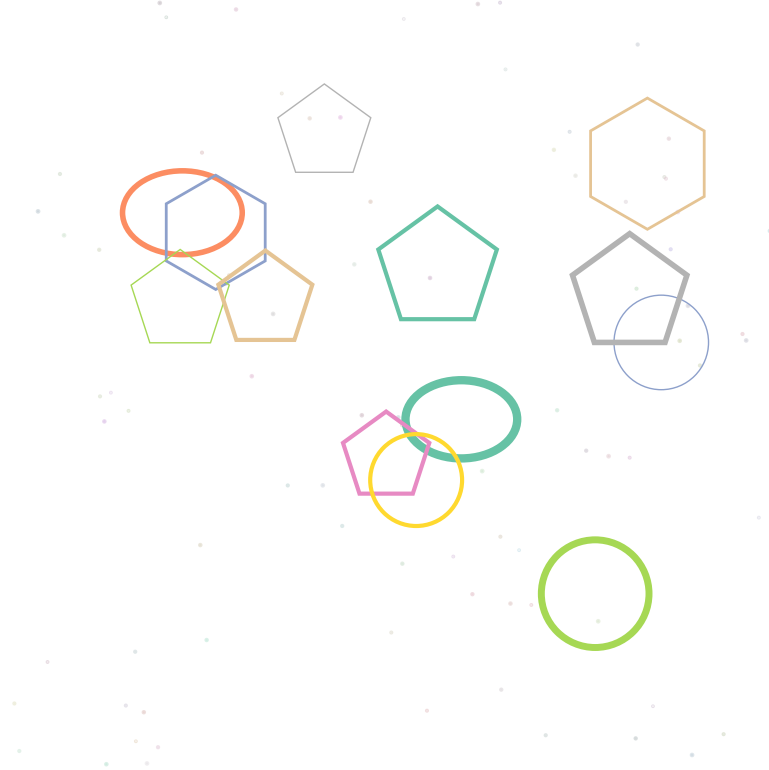[{"shape": "pentagon", "thickness": 1.5, "radius": 0.4, "center": [0.568, 0.651]}, {"shape": "oval", "thickness": 3, "radius": 0.36, "center": [0.599, 0.455]}, {"shape": "oval", "thickness": 2, "radius": 0.39, "center": [0.237, 0.724]}, {"shape": "hexagon", "thickness": 1, "radius": 0.37, "center": [0.28, 0.698]}, {"shape": "circle", "thickness": 0.5, "radius": 0.31, "center": [0.859, 0.555]}, {"shape": "pentagon", "thickness": 1.5, "radius": 0.29, "center": [0.501, 0.407]}, {"shape": "pentagon", "thickness": 0.5, "radius": 0.34, "center": [0.234, 0.609]}, {"shape": "circle", "thickness": 2.5, "radius": 0.35, "center": [0.773, 0.229]}, {"shape": "circle", "thickness": 1.5, "radius": 0.3, "center": [0.54, 0.377]}, {"shape": "hexagon", "thickness": 1, "radius": 0.43, "center": [0.841, 0.787]}, {"shape": "pentagon", "thickness": 1.5, "radius": 0.32, "center": [0.345, 0.61]}, {"shape": "pentagon", "thickness": 2, "radius": 0.39, "center": [0.818, 0.618]}, {"shape": "pentagon", "thickness": 0.5, "radius": 0.32, "center": [0.421, 0.828]}]